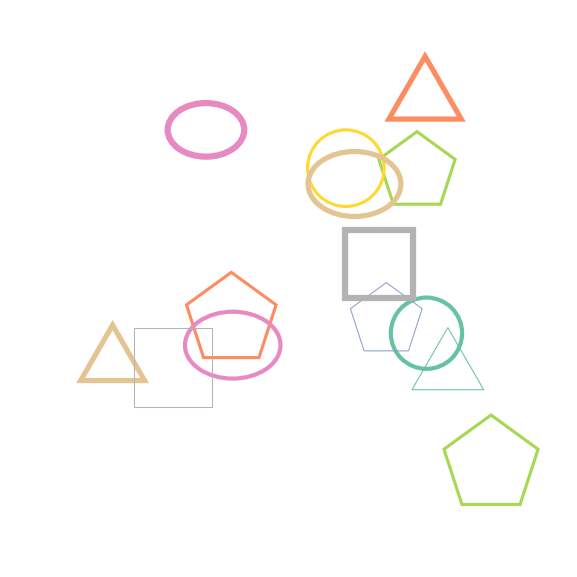[{"shape": "circle", "thickness": 2, "radius": 0.31, "center": [0.738, 0.422]}, {"shape": "triangle", "thickness": 0.5, "radius": 0.36, "center": [0.775, 0.36]}, {"shape": "triangle", "thickness": 2.5, "radius": 0.36, "center": [0.736, 0.829]}, {"shape": "pentagon", "thickness": 1.5, "radius": 0.41, "center": [0.4, 0.446]}, {"shape": "pentagon", "thickness": 0.5, "radius": 0.33, "center": [0.669, 0.444]}, {"shape": "oval", "thickness": 2, "radius": 0.41, "center": [0.403, 0.401]}, {"shape": "oval", "thickness": 3, "radius": 0.33, "center": [0.357, 0.774]}, {"shape": "pentagon", "thickness": 1.5, "radius": 0.35, "center": [0.722, 0.702]}, {"shape": "pentagon", "thickness": 1.5, "radius": 0.43, "center": [0.85, 0.195]}, {"shape": "circle", "thickness": 1.5, "radius": 0.33, "center": [0.599, 0.708]}, {"shape": "oval", "thickness": 2.5, "radius": 0.4, "center": [0.614, 0.681]}, {"shape": "triangle", "thickness": 2.5, "radius": 0.32, "center": [0.195, 0.372]}, {"shape": "square", "thickness": 0.5, "radius": 0.34, "center": [0.3, 0.363]}, {"shape": "square", "thickness": 3, "radius": 0.29, "center": [0.656, 0.542]}]